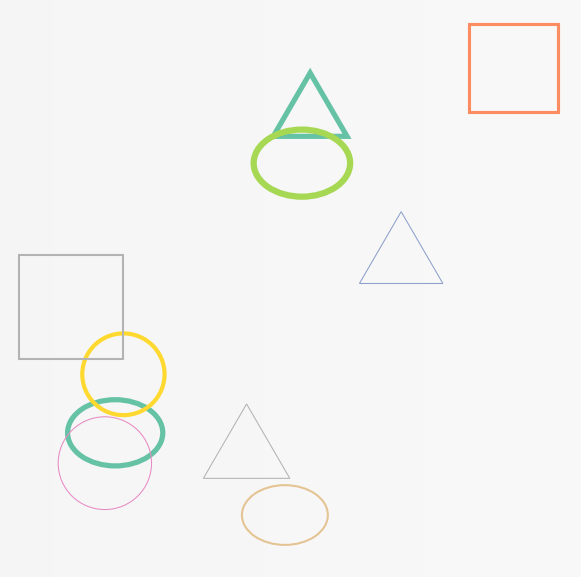[{"shape": "oval", "thickness": 2.5, "radius": 0.41, "center": [0.198, 0.25]}, {"shape": "triangle", "thickness": 2.5, "radius": 0.37, "center": [0.534, 0.8]}, {"shape": "square", "thickness": 1.5, "radius": 0.38, "center": [0.884, 0.882]}, {"shape": "triangle", "thickness": 0.5, "radius": 0.41, "center": [0.69, 0.55]}, {"shape": "circle", "thickness": 0.5, "radius": 0.4, "center": [0.18, 0.197]}, {"shape": "oval", "thickness": 3, "radius": 0.41, "center": [0.519, 0.717]}, {"shape": "circle", "thickness": 2, "radius": 0.35, "center": [0.212, 0.351]}, {"shape": "oval", "thickness": 1, "radius": 0.37, "center": [0.49, 0.107]}, {"shape": "square", "thickness": 1, "radius": 0.45, "center": [0.122, 0.467]}, {"shape": "triangle", "thickness": 0.5, "radius": 0.43, "center": [0.424, 0.214]}]